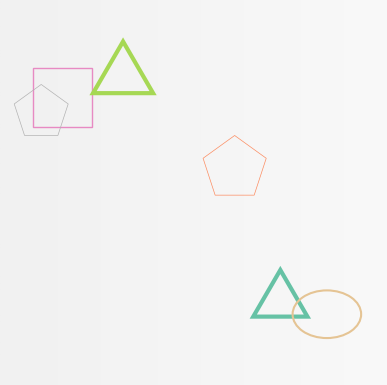[{"shape": "triangle", "thickness": 3, "radius": 0.4, "center": [0.723, 0.218]}, {"shape": "pentagon", "thickness": 0.5, "radius": 0.43, "center": [0.606, 0.562]}, {"shape": "square", "thickness": 1, "radius": 0.38, "center": [0.162, 0.747]}, {"shape": "triangle", "thickness": 3, "radius": 0.45, "center": [0.318, 0.803]}, {"shape": "oval", "thickness": 1.5, "radius": 0.44, "center": [0.844, 0.184]}, {"shape": "pentagon", "thickness": 0.5, "radius": 0.37, "center": [0.106, 0.707]}]